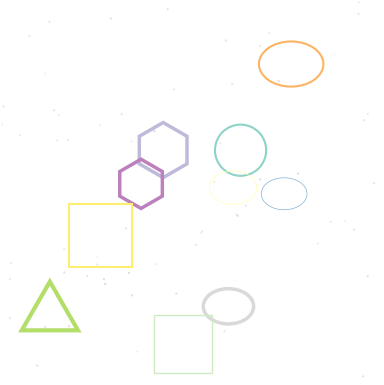[{"shape": "circle", "thickness": 1.5, "radius": 0.33, "center": [0.625, 0.61]}, {"shape": "oval", "thickness": 0.5, "radius": 0.31, "center": [0.605, 0.513]}, {"shape": "hexagon", "thickness": 2.5, "radius": 0.36, "center": [0.424, 0.61]}, {"shape": "oval", "thickness": 0.5, "radius": 0.3, "center": [0.738, 0.497]}, {"shape": "oval", "thickness": 1.5, "radius": 0.42, "center": [0.756, 0.834]}, {"shape": "triangle", "thickness": 3, "radius": 0.42, "center": [0.13, 0.184]}, {"shape": "oval", "thickness": 2.5, "radius": 0.33, "center": [0.593, 0.204]}, {"shape": "hexagon", "thickness": 2.5, "radius": 0.32, "center": [0.366, 0.523]}, {"shape": "square", "thickness": 1, "radius": 0.38, "center": [0.476, 0.107]}, {"shape": "square", "thickness": 1.5, "radius": 0.41, "center": [0.261, 0.389]}]